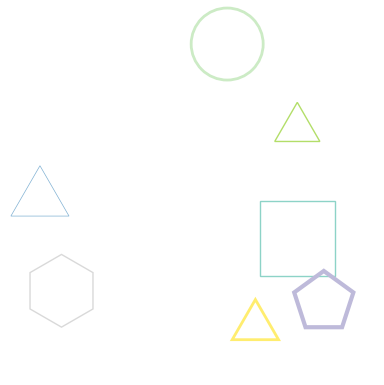[{"shape": "square", "thickness": 1, "radius": 0.49, "center": [0.773, 0.38]}, {"shape": "pentagon", "thickness": 3, "radius": 0.4, "center": [0.841, 0.215]}, {"shape": "triangle", "thickness": 0.5, "radius": 0.44, "center": [0.104, 0.482]}, {"shape": "triangle", "thickness": 1, "radius": 0.34, "center": [0.772, 0.666]}, {"shape": "hexagon", "thickness": 1, "radius": 0.47, "center": [0.16, 0.245]}, {"shape": "circle", "thickness": 2, "radius": 0.47, "center": [0.59, 0.886]}, {"shape": "triangle", "thickness": 2, "radius": 0.35, "center": [0.663, 0.152]}]